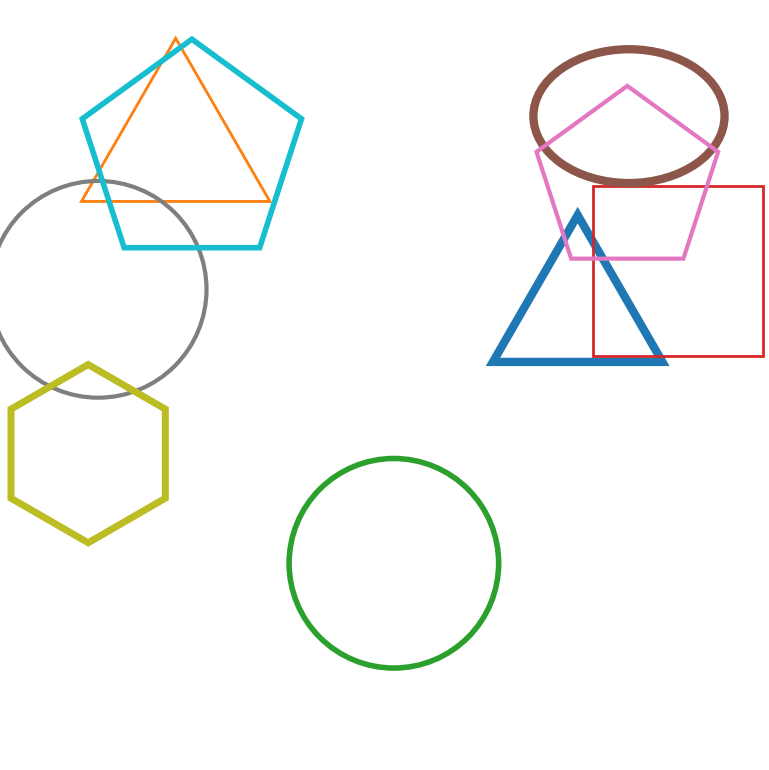[{"shape": "triangle", "thickness": 3, "radius": 0.64, "center": [0.75, 0.594]}, {"shape": "triangle", "thickness": 1, "radius": 0.71, "center": [0.228, 0.809]}, {"shape": "circle", "thickness": 2, "radius": 0.68, "center": [0.512, 0.268]}, {"shape": "square", "thickness": 1, "radius": 0.55, "center": [0.881, 0.648]}, {"shape": "oval", "thickness": 3, "radius": 0.62, "center": [0.817, 0.849]}, {"shape": "pentagon", "thickness": 1.5, "radius": 0.62, "center": [0.815, 0.764]}, {"shape": "circle", "thickness": 1.5, "radius": 0.7, "center": [0.127, 0.624]}, {"shape": "hexagon", "thickness": 2.5, "radius": 0.58, "center": [0.114, 0.411]}, {"shape": "pentagon", "thickness": 2, "radius": 0.75, "center": [0.249, 0.799]}]